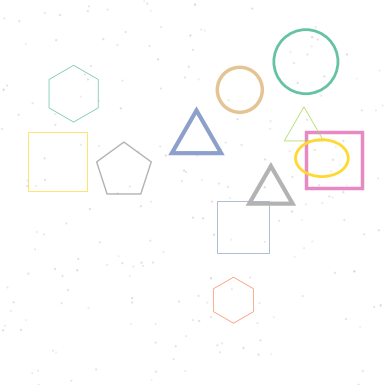[{"shape": "circle", "thickness": 2, "radius": 0.42, "center": [0.795, 0.84]}, {"shape": "hexagon", "thickness": 0.5, "radius": 0.37, "center": [0.191, 0.757]}, {"shape": "hexagon", "thickness": 0.5, "radius": 0.3, "center": [0.607, 0.22]}, {"shape": "triangle", "thickness": 3, "radius": 0.37, "center": [0.51, 0.639]}, {"shape": "square", "thickness": 0.5, "radius": 0.34, "center": [0.631, 0.41]}, {"shape": "square", "thickness": 2.5, "radius": 0.36, "center": [0.866, 0.584]}, {"shape": "triangle", "thickness": 0.5, "radius": 0.29, "center": [0.789, 0.663]}, {"shape": "square", "thickness": 0.5, "radius": 0.38, "center": [0.149, 0.58]}, {"shape": "oval", "thickness": 2, "radius": 0.34, "center": [0.836, 0.589]}, {"shape": "circle", "thickness": 2.5, "radius": 0.29, "center": [0.623, 0.767]}, {"shape": "triangle", "thickness": 3, "radius": 0.33, "center": [0.704, 0.504]}, {"shape": "pentagon", "thickness": 1, "radius": 0.37, "center": [0.322, 0.556]}]